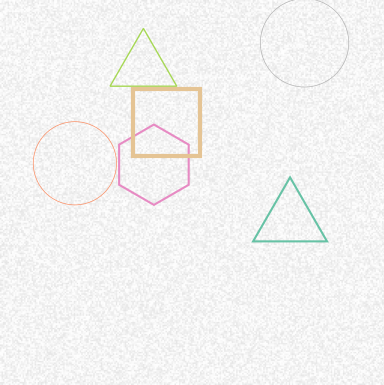[{"shape": "triangle", "thickness": 1.5, "radius": 0.55, "center": [0.753, 0.428]}, {"shape": "circle", "thickness": 0.5, "radius": 0.54, "center": [0.195, 0.576]}, {"shape": "hexagon", "thickness": 1.5, "radius": 0.52, "center": [0.4, 0.572]}, {"shape": "triangle", "thickness": 1, "radius": 0.5, "center": [0.373, 0.826]}, {"shape": "square", "thickness": 3, "radius": 0.44, "center": [0.433, 0.682]}, {"shape": "circle", "thickness": 0.5, "radius": 0.57, "center": [0.791, 0.889]}]